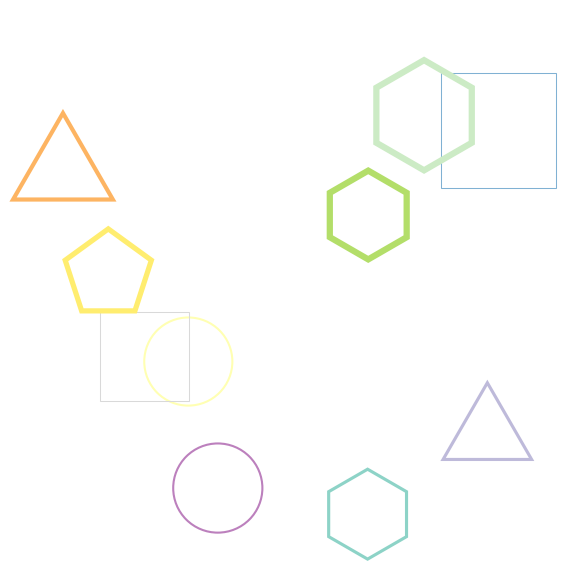[{"shape": "hexagon", "thickness": 1.5, "radius": 0.39, "center": [0.637, 0.109]}, {"shape": "circle", "thickness": 1, "radius": 0.38, "center": [0.326, 0.373]}, {"shape": "triangle", "thickness": 1.5, "radius": 0.44, "center": [0.844, 0.248]}, {"shape": "square", "thickness": 0.5, "radius": 0.5, "center": [0.863, 0.773]}, {"shape": "triangle", "thickness": 2, "radius": 0.5, "center": [0.109, 0.704]}, {"shape": "hexagon", "thickness": 3, "radius": 0.38, "center": [0.638, 0.627]}, {"shape": "square", "thickness": 0.5, "radius": 0.39, "center": [0.25, 0.382]}, {"shape": "circle", "thickness": 1, "radius": 0.39, "center": [0.377, 0.154]}, {"shape": "hexagon", "thickness": 3, "radius": 0.48, "center": [0.734, 0.8]}, {"shape": "pentagon", "thickness": 2.5, "radius": 0.39, "center": [0.187, 0.524]}]